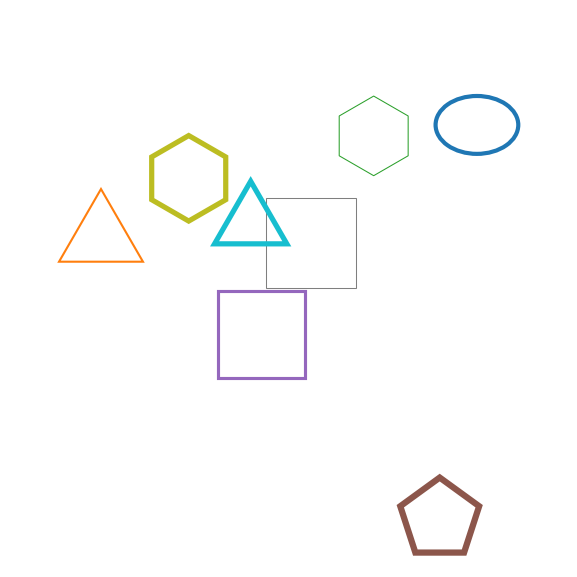[{"shape": "oval", "thickness": 2, "radius": 0.36, "center": [0.826, 0.783]}, {"shape": "triangle", "thickness": 1, "radius": 0.42, "center": [0.175, 0.588]}, {"shape": "hexagon", "thickness": 0.5, "radius": 0.34, "center": [0.647, 0.764]}, {"shape": "square", "thickness": 1.5, "radius": 0.38, "center": [0.453, 0.42]}, {"shape": "pentagon", "thickness": 3, "radius": 0.36, "center": [0.761, 0.1]}, {"shape": "square", "thickness": 0.5, "radius": 0.39, "center": [0.538, 0.578]}, {"shape": "hexagon", "thickness": 2.5, "radius": 0.37, "center": [0.327, 0.69]}, {"shape": "triangle", "thickness": 2.5, "radius": 0.36, "center": [0.434, 0.613]}]